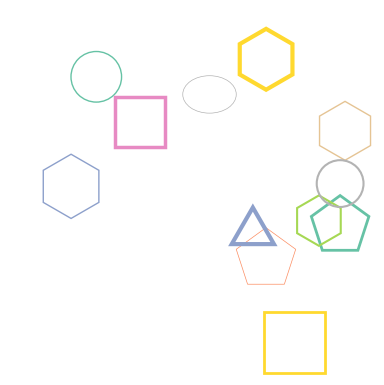[{"shape": "pentagon", "thickness": 2, "radius": 0.39, "center": [0.883, 0.413]}, {"shape": "circle", "thickness": 1, "radius": 0.33, "center": [0.25, 0.801]}, {"shape": "pentagon", "thickness": 0.5, "radius": 0.41, "center": [0.691, 0.327]}, {"shape": "triangle", "thickness": 3, "radius": 0.32, "center": [0.657, 0.398]}, {"shape": "hexagon", "thickness": 1, "radius": 0.42, "center": [0.185, 0.516]}, {"shape": "square", "thickness": 2.5, "radius": 0.33, "center": [0.363, 0.682]}, {"shape": "hexagon", "thickness": 1.5, "radius": 0.33, "center": [0.828, 0.427]}, {"shape": "hexagon", "thickness": 3, "radius": 0.4, "center": [0.691, 0.846]}, {"shape": "square", "thickness": 2, "radius": 0.39, "center": [0.764, 0.11]}, {"shape": "hexagon", "thickness": 1, "radius": 0.38, "center": [0.896, 0.66]}, {"shape": "circle", "thickness": 1.5, "radius": 0.3, "center": [0.883, 0.523]}, {"shape": "oval", "thickness": 0.5, "radius": 0.35, "center": [0.544, 0.755]}]